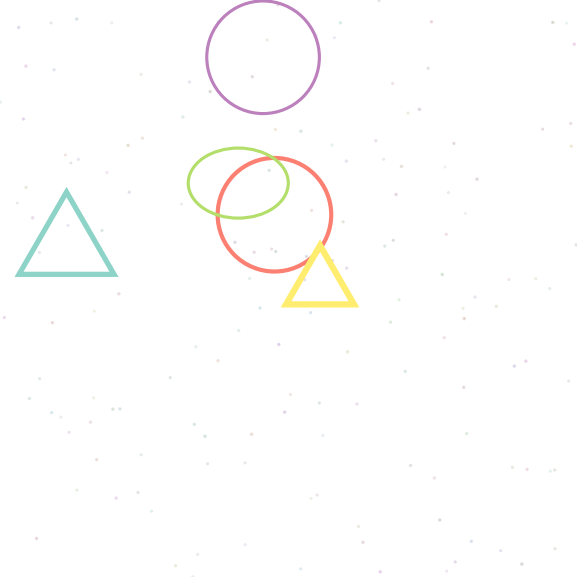[{"shape": "triangle", "thickness": 2.5, "radius": 0.47, "center": [0.115, 0.572]}, {"shape": "circle", "thickness": 2, "radius": 0.49, "center": [0.475, 0.627]}, {"shape": "oval", "thickness": 1.5, "radius": 0.43, "center": [0.413, 0.682]}, {"shape": "circle", "thickness": 1.5, "radius": 0.49, "center": [0.456, 0.9]}, {"shape": "triangle", "thickness": 3, "radius": 0.34, "center": [0.554, 0.506]}]